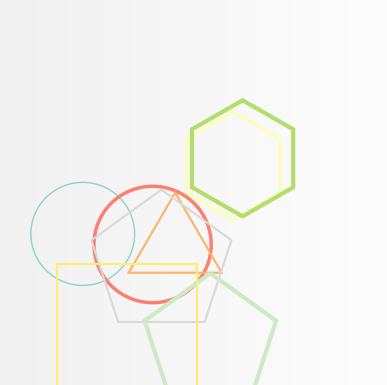[{"shape": "circle", "thickness": 1, "radius": 0.67, "center": [0.214, 0.392]}, {"shape": "hexagon", "thickness": 2, "radius": 0.7, "center": [0.603, 0.569]}, {"shape": "circle", "thickness": 2.5, "radius": 0.76, "center": [0.394, 0.365]}, {"shape": "triangle", "thickness": 1.5, "radius": 0.69, "center": [0.452, 0.361]}, {"shape": "hexagon", "thickness": 3, "radius": 0.75, "center": [0.626, 0.589]}, {"shape": "pentagon", "thickness": 1.5, "radius": 0.95, "center": [0.417, 0.317]}, {"shape": "pentagon", "thickness": 3, "radius": 0.89, "center": [0.543, 0.112]}, {"shape": "square", "thickness": 1.5, "radius": 0.9, "center": [0.328, 0.135]}]